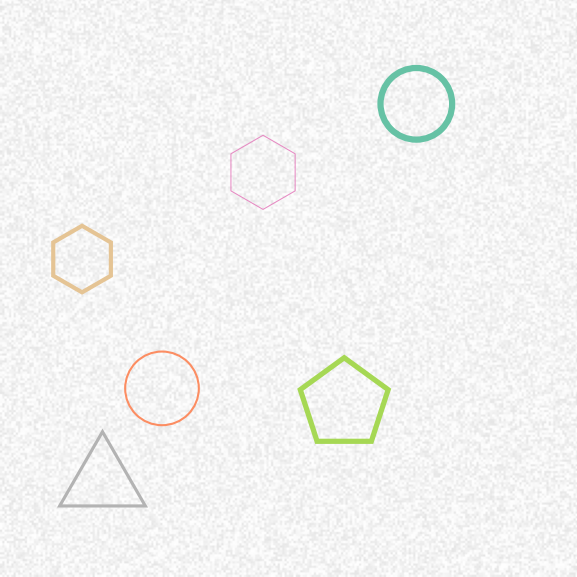[{"shape": "circle", "thickness": 3, "radius": 0.31, "center": [0.721, 0.819]}, {"shape": "circle", "thickness": 1, "radius": 0.32, "center": [0.281, 0.327]}, {"shape": "hexagon", "thickness": 0.5, "radius": 0.32, "center": [0.455, 0.701]}, {"shape": "pentagon", "thickness": 2.5, "radius": 0.4, "center": [0.596, 0.3]}, {"shape": "hexagon", "thickness": 2, "radius": 0.29, "center": [0.142, 0.551]}, {"shape": "triangle", "thickness": 1.5, "radius": 0.43, "center": [0.177, 0.166]}]